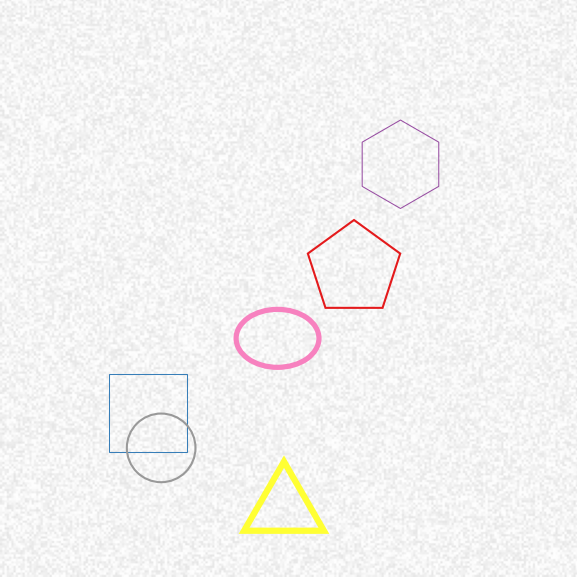[{"shape": "pentagon", "thickness": 1, "radius": 0.42, "center": [0.613, 0.534]}, {"shape": "square", "thickness": 0.5, "radius": 0.34, "center": [0.257, 0.284]}, {"shape": "hexagon", "thickness": 0.5, "radius": 0.38, "center": [0.693, 0.715]}, {"shape": "triangle", "thickness": 3, "radius": 0.4, "center": [0.492, 0.12]}, {"shape": "oval", "thickness": 2.5, "radius": 0.36, "center": [0.481, 0.413]}, {"shape": "circle", "thickness": 1, "radius": 0.3, "center": [0.279, 0.224]}]